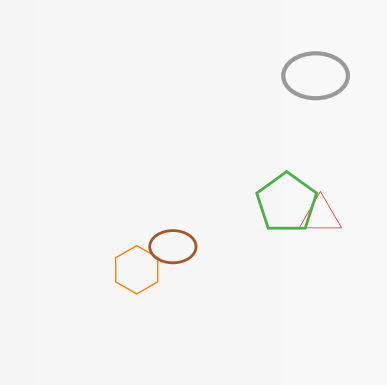[{"shape": "triangle", "thickness": 0.5, "radius": 0.32, "center": [0.827, 0.44]}, {"shape": "pentagon", "thickness": 2, "radius": 0.41, "center": [0.74, 0.473]}, {"shape": "hexagon", "thickness": 1, "radius": 0.31, "center": [0.353, 0.299]}, {"shape": "oval", "thickness": 2, "radius": 0.3, "center": [0.446, 0.359]}, {"shape": "oval", "thickness": 3, "radius": 0.42, "center": [0.814, 0.803]}]